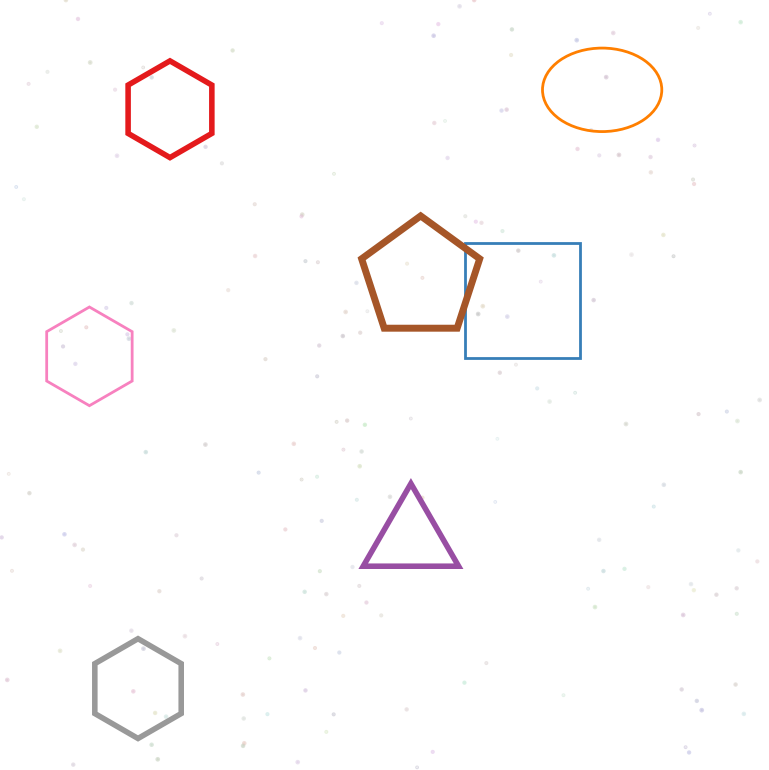[{"shape": "hexagon", "thickness": 2, "radius": 0.31, "center": [0.221, 0.858]}, {"shape": "square", "thickness": 1, "radius": 0.37, "center": [0.678, 0.61]}, {"shape": "triangle", "thickness": 2, "radius": 0.36, "center": [0.534, 0.3]}, {"shape": "oval", "thickness": 1, "radius": 0.39, "center": [0.782, 0.883]}, {"shape": "pentagon", "thickness": 2.5, "radius": 0.4, "center": [0.546, 0.639]}, {"shape": "hexagon", "thickness": 1, "radius": 0.32, "center": [0.116, 0.537]}, {"shape": "hexagon", "thickness": 2, "radius": 0.32, "center": [0.179, 0.106]}]